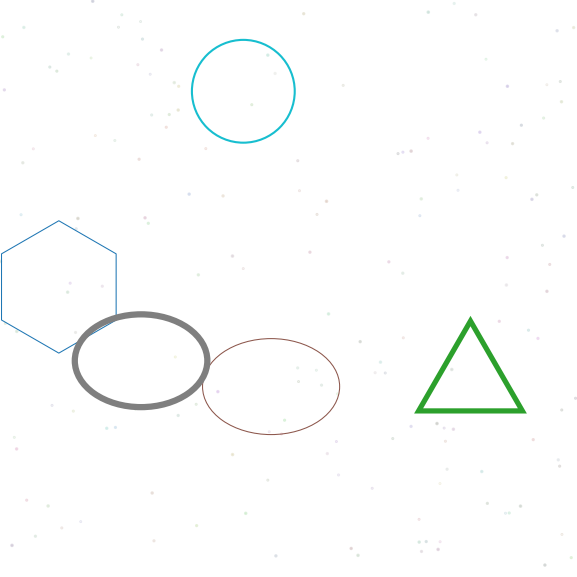[{"shape": "hexagon", "thickness": 0.5, "radius": 0.57, "center": [0.102, 0.502]}, {"shape": "triangle", "thickness": 2.5, "radius": 0.52, "center": [0.815, 0.339]}, {"shape": "oval", "thickness": 0.5, "radius": 0.59, "center": [0.469, 0.33]}, {"shape": "oval", "thickness": 3, "radius": 0.57, "center": [0.244, 0.374]}, {"shape": "circle", "thickness": 1, "radius": 0.45, "center": [0.421, 0.841]}]